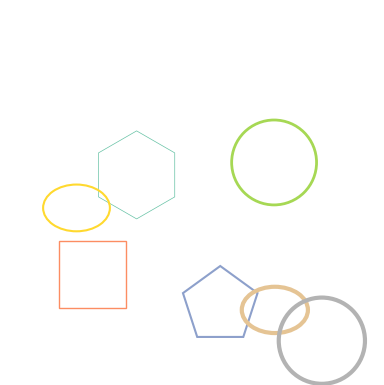[{"shape": "hexagon", "thickness": 0.5, "radius": 0.57, "center": [0.355, 0.546]}, {"shape": "square", "thickness": 1, "radius": 0.44, "center": [0.24, 0.286]}, {"shape": "pentagon", "thickness": 1.5, "radius": 0.51, "center": [0.572, 0.207]}, {"shape": "circle", "thickness": 2, "radius": 0.55, "center": [0.712, 0.578]}, {"shape": "oval", "thickness": 1.5, "radius": 0.43, "center": [0.199, 0.46]}, {"shape": "oval", "thickness": 3, "radius": 0.43, "center": [0.714, 0.195]}, {"shape": "circle", "thickness": 3, "radius": 0.56, "center": [0.836, 0.115]}]